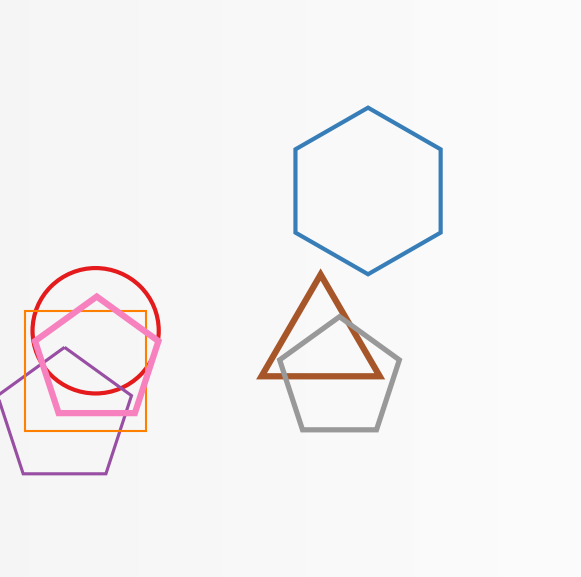[{"shape": "circle", "thickness": 2, "radius": 0.54, "center": [0.165, 0.426]}, {"shape": "hexagon", "thickness": 2, "radius": 0.72, "center": [0.633, 0.668]}, {"shape": "pentagon", "thickness": 1.5, "radius": 0.61, "center": [0.111, 0.277]}, {"shape": "square", "thickness": 1, "radius": 0.52, "center": [0.147, 0.357]}, {"shape": "triangle", "thickness": 3, "radius": 0.59, "center": [0.552, 0.406]}, {"shape": "pentagon", "thickness": 3, "radius": 0.56, "center": [0.166, 0.374]}, {"shape": "pentagon", "thickness": 2.5, "radius": 0.54, "center": [0.584, 0.342]}]